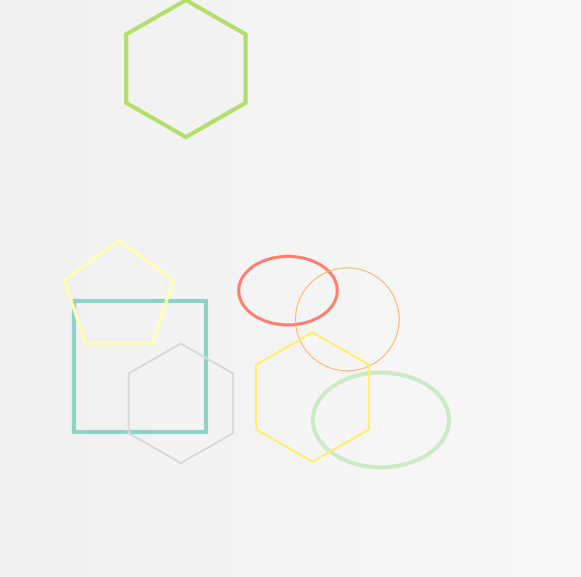[{"shape": "square", "thickness": 2, "radius": 0.57, "center": [0.241, 0.364]}, {"shape": "pentagon", "thickness": 1.5, "radius": 0.49, "center": [0.205, 0.484]}, {"shape": "oval", "thickness": 1.5, "radius": 0.42, "center": [0.495, 0.496]}, {"shape": "circle", "thickness": 0.5, "radius": 0.45, "center": [0.598, 0.446]}, {"shape": "hexagon", "thickness": 2, "radius": 0.59, "center": [0.32, 0.88]}, {"shape": "hexagon", "thickness": 1, "radius": 0.52, "center": [0.311, 0.301]}, {"shape": "oval", "thickness": 2, "radius": 0.59, "center": [0.656, 0.272]}, {"shape": "hexagon", "thickness": 1, "radius": 0.56, "center": [0.538, 0.312]}]